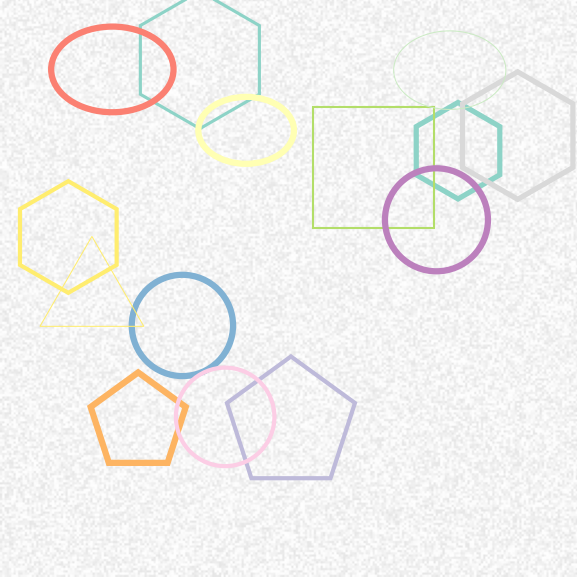[{"shape": "hexagon", "thickness": 1.5, "radius": 0.6, "center": [0.346, 0.895]}, {"shape": "hexagon", "thickness": 2.5, "radius": 0.42, "center": [0.793, 0.738]}, {"shape": "oval", "thickness": 3, "radius": 0.41, "center": [0.426, 0.773]}, {"shape": "pentagon", "thickness": 2, "radius": 0.58, "center": [0.504, 0.265]}, {"shape": "oval", "thickness": 3, "radius": 0.53, "center": [0.195, 0.879]}, {"shape": "circle", "thickness": 3, "radius": 0.44, "center": [0.316, 0.436]}, {"shape": "pentagon", "thickness": 3, "radius": 0.43, "center": [0.239, 0.268]}, {"shape": "square", "thickness": 1, "radius": 0.52, "center": [0.646, 0.708]}, {"shape": "circle", "thickness": 2, "radius": 0.43, "center": [0.39, 0.277]}, {"shape": "hexagon", "thickness": 2.5, "radius": 0.55, "center": [0.896, 0.764]}, {"shape": "circle", "thickness": 3, "radius": 0.45, "center": [0.756, 0.619]}, {"shape": "oval", "thickness": 0.5, "radius": 0.49, "center": [0.779, 0.878]}, {"shape": "triangle", "thickness": 0.5, "radius": 0.52, "center": [0.159, 0.486]}, {"shape": "hexagon", "thickness": 2, "radius": 0.48, "center": [0.118, 0.589]}]